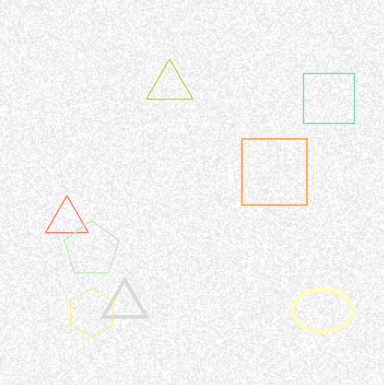[{"shape": "square", "thickness": 1, "radius": 0.33, "center": [0.853, 0.745]}, {"shape": "oval", "thickness": 2.5, "radius": 0.39, "center": [0.838, 0.194]}, {"shape": "triangle", "thickness": 1, "radius": 0.32, "center": [0.174, 0.428]}, {"shape": "square", "thickness": 1.5, "radius": 0.42, "center": [0.714, 0.553]}, {"shape": "triangle", "thickness": 1, "radius": 0.35, "center": [0.441, 0.777]}, {"shape": "triangle", "thickness": 2.5, "radius": 0.32, "center": [0.324, 0.209]}, {"shape": "pentagon", "thickness": 1, "radius": 0.37, "center": [0.238, 0.352]}, {"shape": "hexagon", "thickness": 0.5, "radius": 0.32, "center": [0.238, 0.188]}]